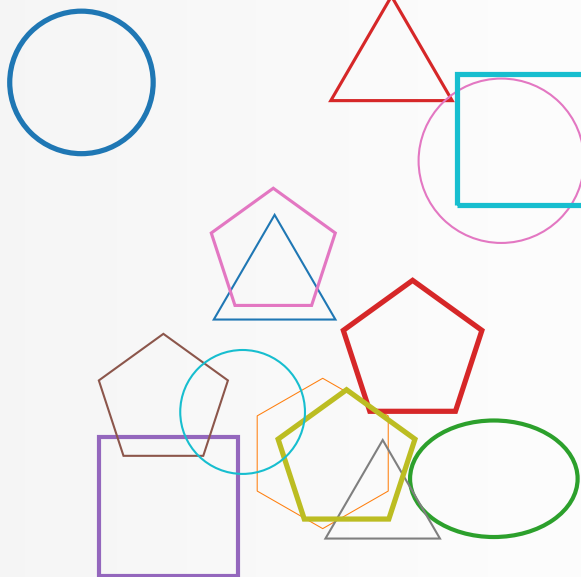[{"shape": "triangle", "thickness": 1, "radius": 0.6, "center": [0.472, 0.506]}, {"shape": "circle", "thickness": 2.5, "radius": 0.62, "center": [0.14, 0.856]}, {"shape": "hexagon", "thickness": 0.5, "radius": 0.65, "center": [0.555, 0.214]}, {"shape": "oval", "thickness": 2, "radius": 0.72, "center": [0.85, 0.17]}, {"shape": "triangle", "thickness": 1.5, "radius": 0.6, "center": [0.674, 0.885]}, {"shape": "pentagon", "thickness": 2.5, "radius": 0.63, "center": [0.71, 0.388]}, {"shape": "square", "thickness": 2, "radius": 0.6, "center": [0.29, 0.122]}, {"shape": "pentagon", "thickness": 1, "radius": 0.58, "center": [0.281, 0.304]}, {"shape": "circle", "thickness": 1, "radius": 0.71, "center": [0.862, 0.721]}, {"shape": "pentagon", "thickness": 1.5, "radius": 0.56, "center": [0.47, 0.561]}, {"shape": "triangle", "thickness": 1, "radius": 0.57, "center": [0.658, 0.123]}, {"shape": "pentagon", "thickness": 2.5, "radius": 0.62, "center": [0.596, 0.2]}, {"shape": "circle", "thickness": 1, "radius": 0.54, "center": [0.417, 0.286]}, {"shape": "square", "thickness": 2.5, "radius": 0.57, "center": [0.899, 0.757]}]